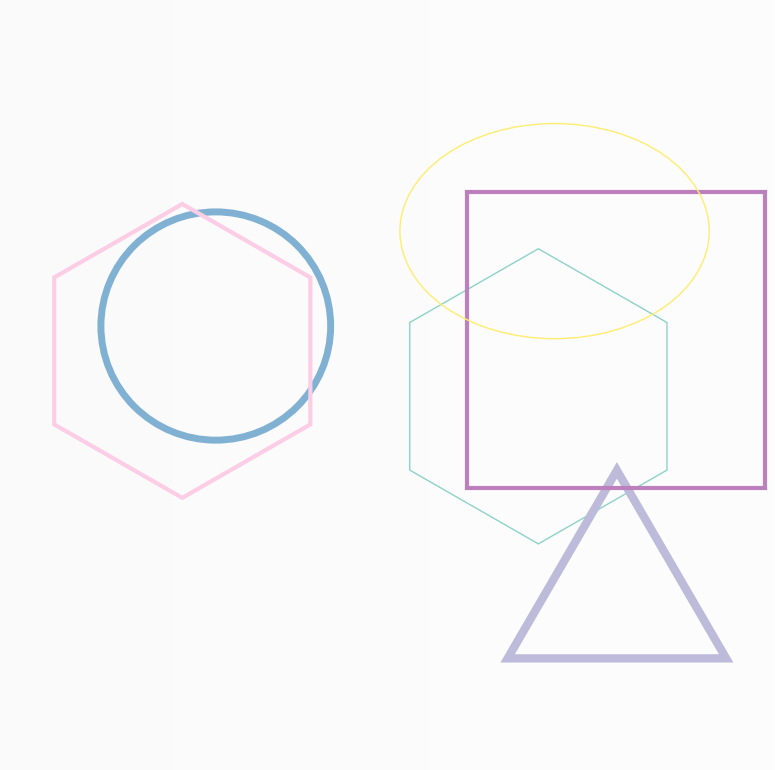[{"shape": "hexagon", "thickness": 0.5, "radius": 0.96, "center": [0.695, 0.485]}, {"shape": "triangle", "thickness": 3, "radius": 0.81, "center": [0.796, 0.226]}, {"shape": "circle", "thickness": 2.5, "radius": 0.74, "center": [0.278, 0.577]}, {"shape": "hexagon", "thickness": 1.5, "radius": 0.95, "center": [0.235, 0.544]}, {"shape": "square", "thickness": 1.5, "radius": 0.96, "center": [0.795, 0.559]}, {"shape": "oval", "thickness": 0.5, "radius": 1.0, "center": [0.716, 0.7]}]